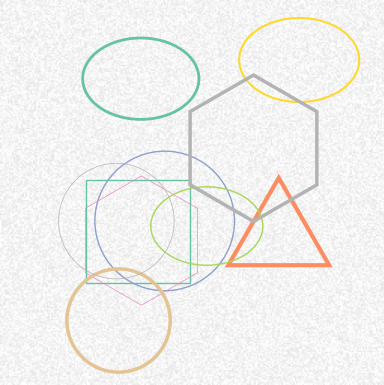[{"shape": "square", "thickness": 1, "radius": 0.67, "center": [0.358, 0.4]}, {"shape": "oval", "thickness": 2, "radius": 0.76, "center": [0.366, 0.796]}, {"shape": "triangle", "thickness": 3, "radius": 0.76, "center": [0.724, 0.387]}, {"shape": "circle", "thickness": 1, "radius": 0.91, "center": [0.428, 0.426]}, {"shape": "hexagon", "thickness": 0.5, "radius": 0.84, "center": [0.367, 0.375]}, {"shape": "oval", "thickness": 1, "radius": 0.73, "center": [0.537, 0.413]}, {"shape": "oval", "thickness": 1.5, "radius": 0.78, "center": [0.777, 0.844]}, {"shape": "circle", "thickness": 2.5, "radius": 0.67, "center": [0.308, 0.167]}, {"shape": "circle", "thickness": 0.5, "radius": 0.75, "center": [0.302, 0.426]}, {"shape": "hexagon", "thickness": 2.5, "radius": 0.95, "center": [0.658, 0.615]}]